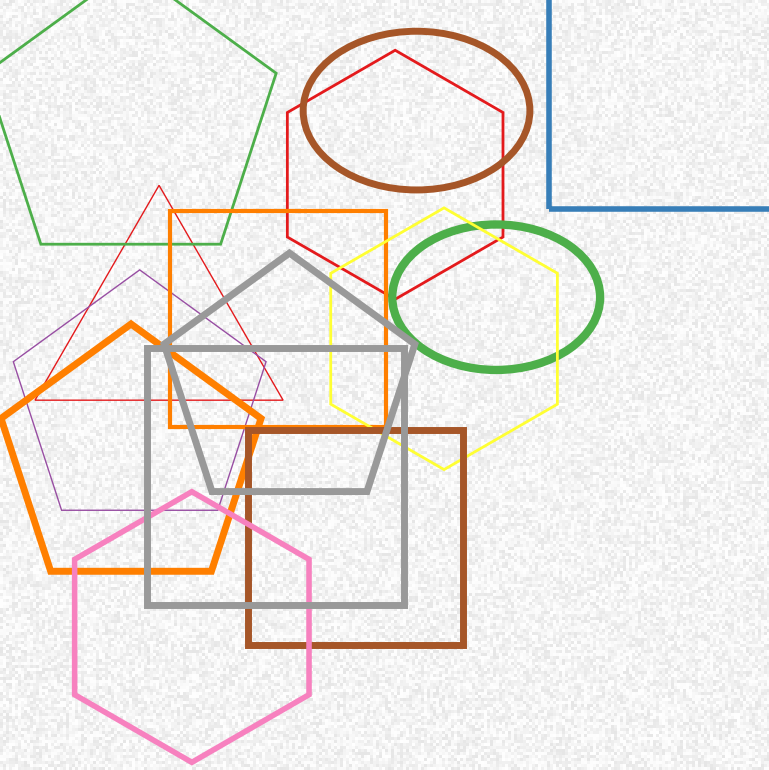[{"shape": "triangle", "thickness": 0.5, "radius": 0.93, "center": [0.207, 0.573]}, {"shape": "hexagon", "thickness": 1, "radius": 0.81, "center": [0.513, 0.773]}, {"shape": "square", "thickness": 2, "radius": 0.84, "center": [0.882, 0.897]}, {"shape": "pentagon", "thickness": 1, "radius": 0.99, "center": [0.17, 0.844]}, {"shape": "oval", "thickness": 3, "radius": 0.67, "center": [0.644, 0.614]}, {"shape": "pentagon", "thickness": 0.5, "radius": 0.86, "center": [0.181, 0.477]}, {"shape": "square", "thickness": 1.5, "radius": 0.7, "center": [0.361, 0.586]}, {"shape": "pentagon", "thickness": 2.5, "radius": 0.89, "center": [0.17, 0.402]}, {"shape": "hexagon", "thickness": 1, "radius": 0.85, "center": [0.577, 0.56]}, {"shape": "square", "thickness": 2.5, "radius": 0.7, "center": [0.462, 0.302]}, {"shape": "oval", "thickness": 2.5, "radius": 0.74, "center": [0.541, 0.856]}, {"shape": "hexagon", "thickness": 2, "radius": 0.88, "center": [0.249, 0.186]}, {"shape": "square", "thickness": 2.5, "radius": 0.83, "center": [0.358, 0.381]}, {"shape": "pentagon", "thickness": 2.5, "radius": 0.86, "center": [0.376, 0.5]}]